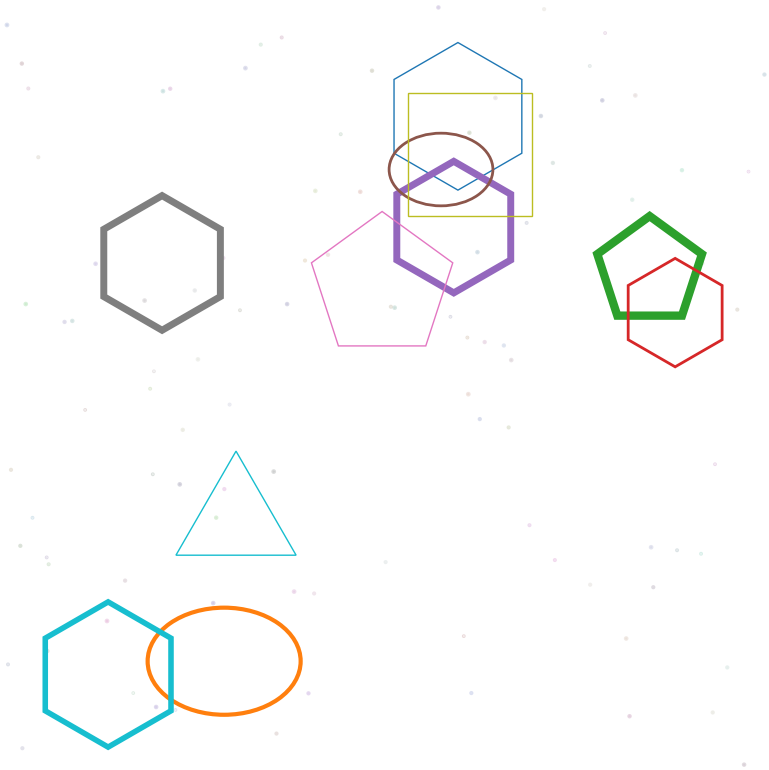[{"shape": "hexagon", "thickness": 0.5, "radius": 0.48, "center": [0.595, 0.849]}, {"shape": "oval", "thickness": 1.5, "radius": 0.5, "center": [0.291, 0.141]}, {"shape": "pentagon", "thickness": 3, "radius": 0.36, "center": [0.844, 0.648]}, {"shape": "hexagon", "thickness": 1, "radius": 0.35, "center": [0.877, 0.594]}, {"shape": "hexagon", "thickness": 2.5, "radius": 0.43, "center": [0.589, 0.705]}, {"shape": "oval", "thickness": 1, "radius": 0.34, "center": [0.573, 0.78]}, {"shape": "pentagon", "thickness": 0.5, "radius": 0.48, "center": [0.496, 0.629]}, {"shape": "hexagon", "thickness": 2.5, "radius": 0.44, "center": [0.21, 0.659]}, {"shape": "square", "thickness": 0.5, "radius": 0.4, "center": [0.611, 0.799]}, {"shape": "hexagon", "thickness": 2, "radius": 0.47, "center": [0.14, 0.124]}, {"shape": "triangle", "thickness": 0.5, "radius": 0.45, "center": [0.307, 0.324]}]